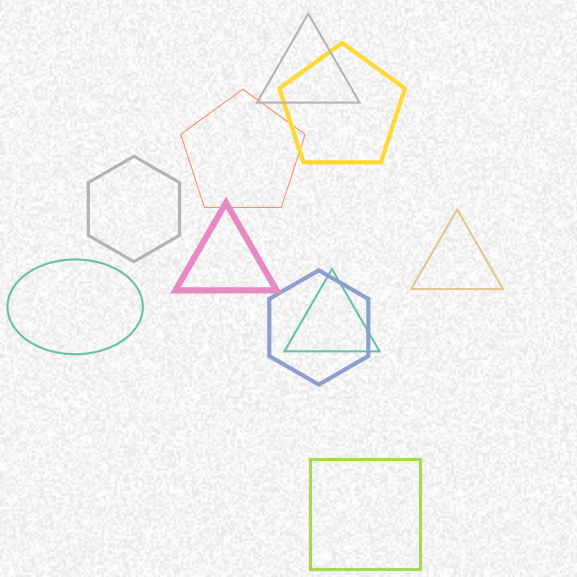[{"shape": "oval", "thickness": 1, "radius": 0.59, "center": [0.13, 0.468]}, {"shape": "triangle", "thickness": 1, "radius": 0.48, "center": [0.575, 0.438]}, {"shape": "pentagon", "thickness": 0.5, "radius": 0.57, "center": [0.421, 0.732]}, {"shape": "hexagon", "thickness": 2, "radius": 0.49, "center": [0.552, 0.432]}, {"shape": "triangle", "thickness": 3, "radius": 0.51, "center": [0.391, 0.547]}, {"shape": "square", "thickness": 1.5, "radius": 0.47, "center": [0.632, 0.109]}, {"shape": "pentagon", "thickness": 2, "radius": 0.57, "center": [0.593, 0.811]}, {"shape": "triangle", "thickness": 1, "radius": 0.46, "center": [0.792, 0.544]}, {"shape": "triangle", "thickness": 1, "radius": 0.51, "center": [0.534, 0.873]}, {"shape": "hexagon", "thickness": 1.5, "radius": 0.46, "center": [0.232, 0.637]}]